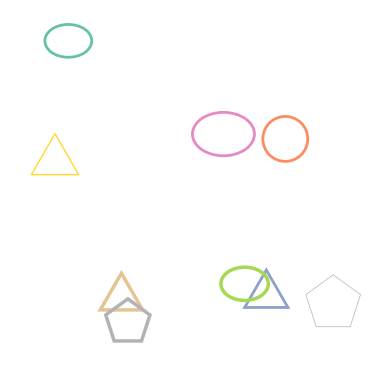[{"shape": "oval", "thickness": 2, "radius": 0.3, "center": [0.177, 0.894]}, {"shape": "circle", "thickness": 2, "radius": 0.29, "center": [0.741, 0.639]}, {"shape": "triangle", "thickness": 2, "radius": 0.32, "center": [0.692, 0.234]}, {"shape": "oval", "thickness": 2, "radius": 0.4, "center": [0.58, 0.652]}, {"shape": "oval", "thickness": 2.5, "radius": 0.31, "center": [0.635, 0.263]}, {"shape": "triangle", "thickness": 1, "radius": 0.35, "center": [0.143, 0.582]}, {"shape": "triangle", "thickness": 2.5, "radius": 0.32, "center": [0.315, 0.227]}, {"shape": "pentagon", "thickness": 0.5, "radius": 0.37, "center": [0.865, 0.212]}, {"shape": "pentagon", "thickness": 2.5, "radius": 0.3, "center": [0.332, 0.163]}]